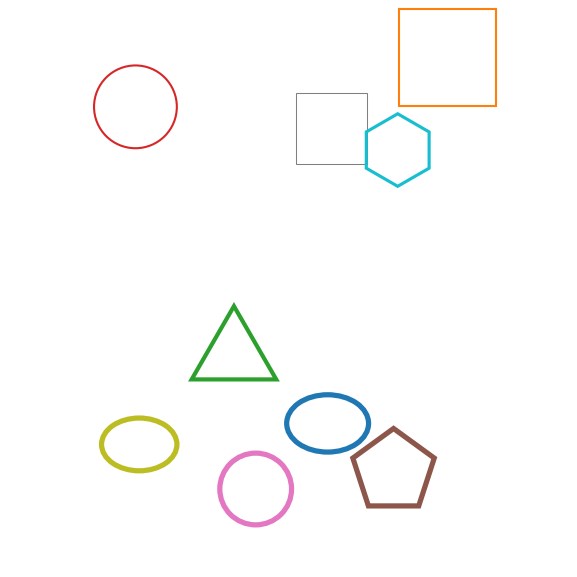[{"shape": "oval", "thickness": 2.5, "radius": 0.35, "center": [0.567, 0.266]}, {"shape": "square", "thickness": 1, "radius": 0.42, "center": [0.775, 0.9]}, {"shape": "triangle", "thickness": 2, "radius": 0.42, "center": [0.405, 0.384]}, {"shape": "circle", "thickness": 1, "radius": 0.36, "center": [0.235, 0.814]}, {"shape": "pentagon", "thickness": 2.5, "radius": 0.37, "center": [0.681, 0.183]}, {"shape": "circle", "thickness": 2.5, "radius": 0.31, "center": [0.443, 0.152]}, {"shape": "square", "thickness": 0.5, "radius": 0.31, "center": [0.575, 0.776]}, {"shape": "oval", "thickness": 2.5, "radius": 0.33, "center": [0.241, 0.23]}, {"shape": "hexagon", "thickness": 1.5, "radius": 0.31, "center": [0.689, 0.739]}]